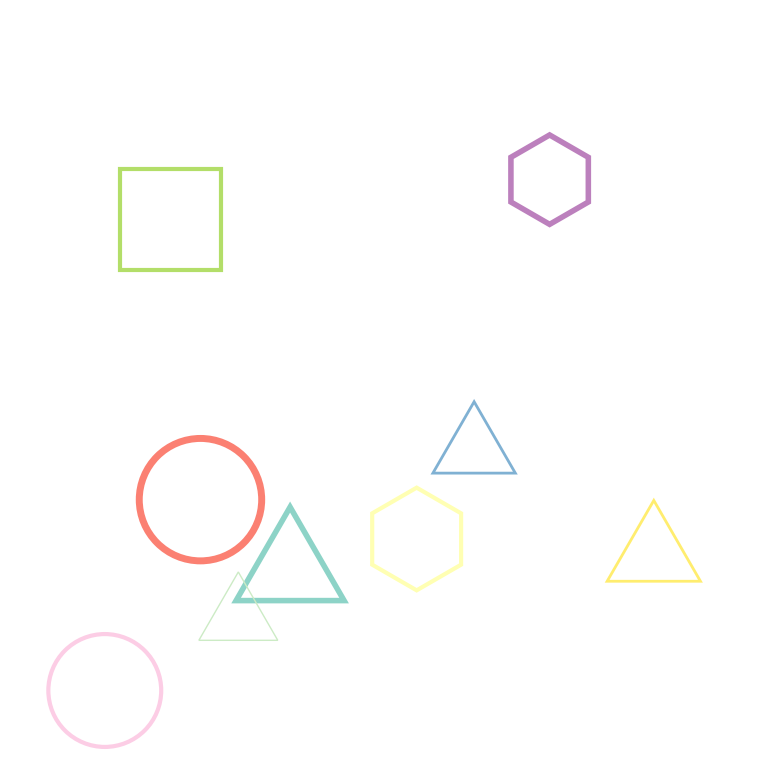[{"shape": "triangle", "thickness": 2, "radius": 0.4, "center": [0.377, 0.26]}, {"shape": "hexagon", "thickness": 1.5, "radius": 0.33, "center": [0.541, 0.3]}, {"shape": "circle", "thickness": 2.5, "radius": 0.4, "center": [0.26, 0.351]}, {"shape": "triangle", "thickness": 1, "radius": 0.31, "center": [0.616, 0.416]}, {"shape": "square", "thickness": 1.5, "radius": 0.33, "center": [0.221, 0.715]}, {"shape": "circle", "thickness": 1.5, "radius": 0.37, "center": [0.136, 0.103]}, {"shape": "hexagon", "thickness": 2, "radius": 0.29, "center": [0.714, 0.767]}, {"shape": "triangle", "thickness": 0.5, "radius": 0.3, "center": [0.31, 0.198]}, {"shape": "triangle", "thickness": 1, "radius": 0.35, "center": [0.849, 0.28]}]